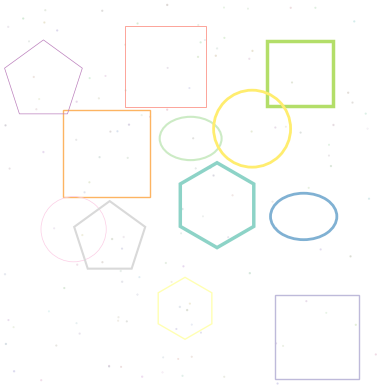[{"shape": "hexagon", "thickness": 2.5, "radius": 0.55, "center": [0.564, 0.467]}, {"shape": "hexagon", "thickness": 1, "radius": 0.4, "center": [0.481, 0.199]}, {"shape": "square", "thickness": 1, "radius": 0.55, "center": [0.823, 0.125]}, {"shape": "square", "thickness": 0.5, "radius": 0.53, "center": [0.429, 0.828]}, {"shape": "oval", "thickness": 2, "radius": 0.43, "center": [0.789, 0.438]}, {"shape": "square", "thickness": 1, "radius": 0.56, "center": [0.277, 0.602]}, {"shape": "square", "thickness": 2.5, "radius": 0.42, "center": [0.779, 0.81]}, {"shape": "circle", "thickness": 0.5, "radius": 0.42, "center": [0.191, 0.405]}, {"shape": "pentagon", "thickness": 1.5, "radius": 0.49, "center": [0.285, 0.381]}, {"shape": "pentagon", "thickness": 0.5, "radius": 0.53, "center": [0.113, 0.79]}, {"shape": "oval", "thickness": 1.5, "radius": 0.4, "center": [0.495, 0.64]}, {"shape": "circle", "thickness": 2, "radius": 0.5, "center": [0.655, 0.666]}]